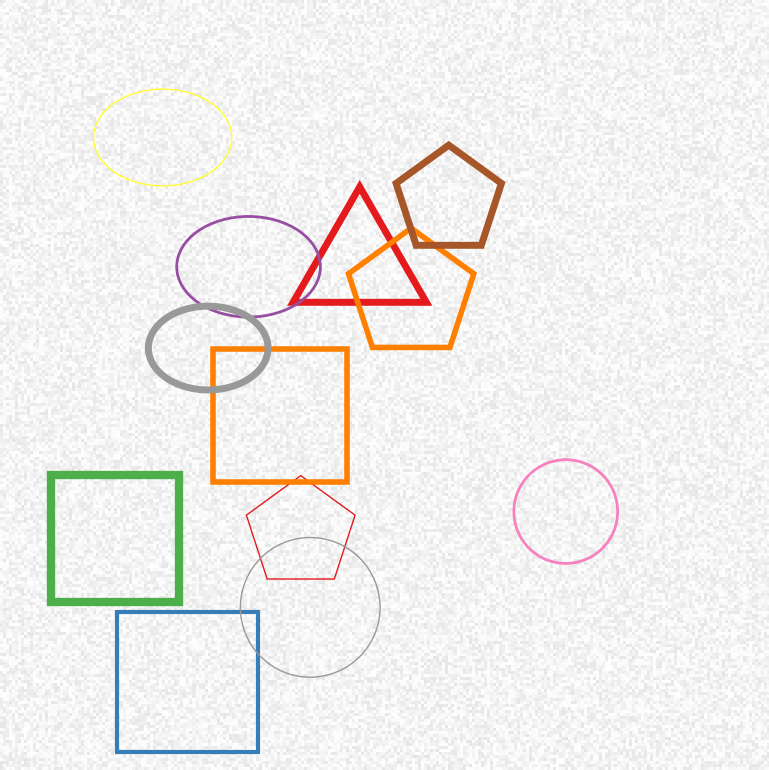[{"shape": "triangle", "thickness": 2.5, "radius": 0.5, "center": [0.467, 0.657]}, {"shape": "pentagon", "thickness": 0.5, "radius": 0.37, "center": [0.391, 0.308]}, {"shape": "square", "thickness": 1.5, "radius": 0.46, "center": [0.244, 0.115]}, {"shape": "square", "thickness": 3, "radius": 0.41, "center": [0.15, 0.301]}, {"shape": "oval", "thickness": 1, "radius": 0.47, "center": [0.323, 0.654]}, {"shape": "square", "thickness": 2, "radius": 0.43, "center": [0.364, 0.46]}, {"shape": "pentagon", "thickness": 2, "radius": 0.43, "center": [0.534, 0.618]}, {"shape": "oval", "thickness": 0.5, "radius": 0.45, "center": [0.211, 0.821]}, {"shape": "pentagon", "thickness": 2.5, "radius": 0.36, "center": [0.583, 0.74]}, {"shape": "circle", "thickness": 1, "radius": 0.34, "center": [0.735, 0.336]}, {"shape": "oval", "thickness": 2.5, "radius": 0.39, "center": [0.27, 0.548]}, {"shape": "circle", "thickness": 0.5, "radius": 0.45, "center": [0.403, 0.211]}]